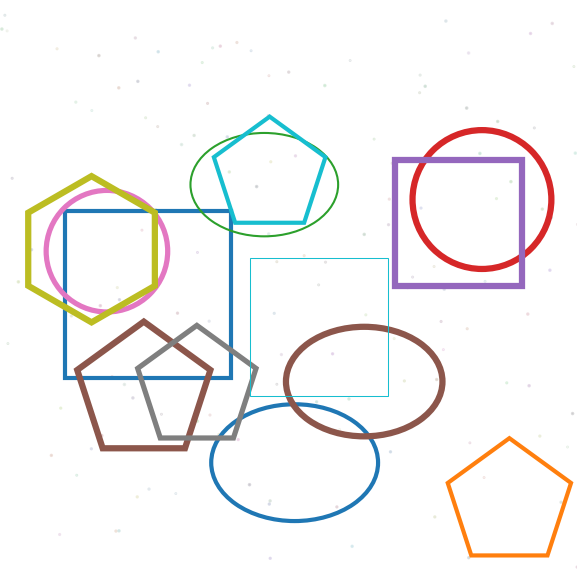[{"shape": "oval", "thickness": 2, "radius": 0.72, "center": [0.51, 0.198]}, {"shape": "square", "thickness": 2, "radius": 0.72, "center": [0.257, 0.489]}, {"shape": "pentagon", "thickness": 2, "radius": 0.56, "center": [0.882, 0.128]}, {"shape": "oval", "thickness": 1, "radius": 0.64, "center": [0.458, 0.679]}, {"shape": "circle", "thickness": 3, "radius": 0.6, "center": [0.835, 0.654]}, {"shape": "square", "thickness": 3, "radius": 0.55, "center": [0.794, 0.613]}, {"shape": "oval", "thickness": 3, "radius": 0.68, "center": [0.631, 0.338]}, {"shape": "pentagon", "thickness": 3, "radius": 0.61, "center": [0.249, 0.321]}, {"shape": "circle", "thickness": 2.5, "radius": 0.53, "center": [0.185, 0.564]}, {"shape": "pentagon", "thickness": 2.5, "radius": 0.54, "center": [0.341, 0.328]}, {"shape": "hexagon", "thickness": 3, "radius": 0.63, "center": [0.159, 0.568]}, {"shape": "pentagon", "thickness": 2, "radius": 0.51, "center": [0.467, 0.696]}, {"shape": "square", "thickness": 0.5, "radius": 0.6, "center": [0.553, 0.433]}]